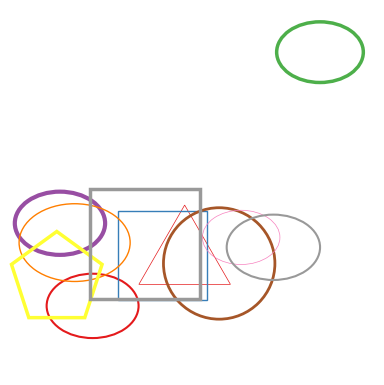[{"shape": "oval", "thickness": 1.5, "radius": 0.6, "center": [0.241, 0.205]}, {"shape": "triangle", "thickness": 0.5, "radius": 0.69, "center": [0.48, 0.33]}, {"shape": "square", "thickness": 1, "radius": 0.58, "center": [0.421, 0.336]}, {"shape": "oval", "thickness": 2.5, "radius": 0.56, "center": [0.831, 0.865]}, {"shape": "oval", "thickness": 3, "radius": 0.59, "center": [0.156, 0.42]}, {"shape": "oval", "thickness": 1, "radius": 0.72, "center": [0.194, 0.37]}, {"shape": "pentagon", "thickness": 2.5, "radius": 0.62, "center": [0.147, 0.275]}, {"shape": "circle", "thickness": 2, "radius": 0.72, "center": [0.569, 0.316]}, {"shape": "oval", "thickness": 0.5, "radius": 0.5, "center": [0.626, 0.383]}, {"shape": "oval", "thickness": 1.5, "radius": 0.61, "center": [0.71, 0.358]}, {"shape": "square", "thickness": 2.5, "radius": 0.71, "center": [0.377, 0.366]}]